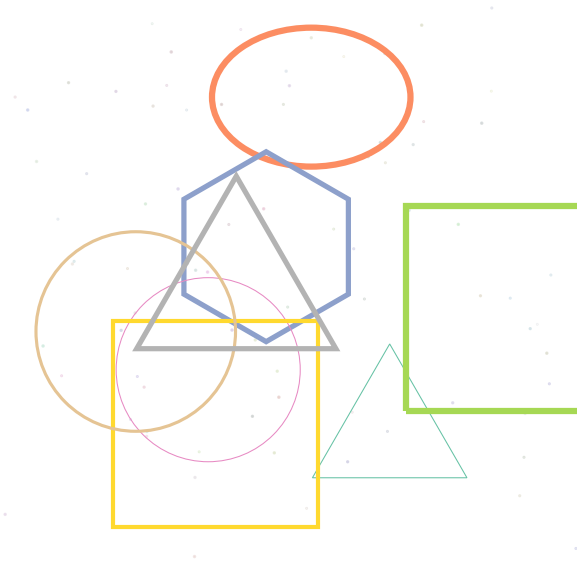[{"shape": "triangle", "thickness": 0.5, "radius": 0.77, "center": [0.675, 0.249]}, {"shape": "oval", "thickness": 3, "radius": 0.86, "center": [0.539, 0.831]}, {"shape": "hexagon", "thickness": 2.5, "radius": 0.82, "center": [0.461, 0.572]}, {"shape": "circle", "thickness": 0.5, "radius": 0.8, "center": [0.361, 0.359]}, {"shape": "square", "thickness": 3, "radius": 0.89, "center": [0.88, 0.465]}, {"shape": "square", "thickness": 2, "radius": 0.89, "center": [0.373, 0.265]}, {"shape": "circle", "thickness": 1.5, "radius": 0.86, "center": [0.235, 0.425]}, {"shape": "triangle", "thickness": 2.5, "radius": 1.0, "center": [0.409, 0.495]}]